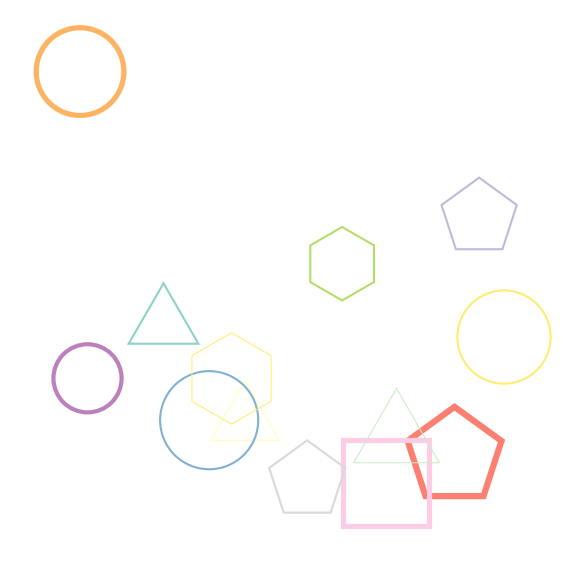[{"shape": "triangle", "thickness": 1, "radius": 0.35, "center": [0.283, 0.439]}, {"shape": "triangle", "thickness": 0.5, "radius": 0.34, "center": [0.424, 0.271]}, {"shape": "pentagon", "thickness": 1, "radius": 0.34, "center": [0.83, 0.623]}, {"shape": "pentagon", "thickness": 3, "radius": 0.43, "center": [0.787, 0.209]}, {"shape": "circle", "thickness": 1, "radius": 0.42, "center": [0.362, 0.272]}, {"shape": "circle", "thickness": 2.5, "radius": 0.38, "center": [0.139, 0.875]}, {"shape": "hexagon", "thickness": 1, "radius": 0.32, "center": [0.592, 0.542]}, {"shape": "square", "thickness": 2.5, "radius": 0.37, "center": [0.669, 0.163]}, {"shape": "pentagon", "thickness": 1, "radius": 0.35, "center": [0.532, 0.167]}, {"shape": "circle", "thickness": 2, "radius": 0.29, "center": [0.152, 0.344]}, {"shape": "triangle", "thickness": 0.5, "radius": 0.43, "center": [0.687, 0.241]}, {"shape": "hexagon", "thickness": 0.5, "radius": 0.4, "center": [0.401, 0.344]}, {"shape": "circle", "thickness": 1, "radius": 0.4, "center": [0.873, 0.415]}]